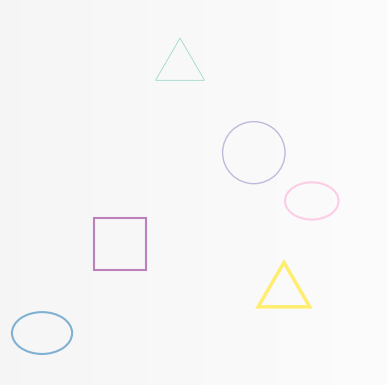[{"shape": "triangle", "thickness": 0.5, "radius": 0.36, "center": [0.465, 0.828]}, {"shape": "circle", "thickness": 1, "radius": 0.4, "center": [0.655, 0.604]}, {"shape": "oval", "thickness": 1.5, "radius": 0.39, "center": [0.109, 0.135]}, {"shape": "oval", "thickness": 1.5, "radius": 0.35, "center": [0.805, 0.478]}, {"shape": "square", "thickness": 1.5, "radius": 0.34, "center": [0.309, 0.367]}, {"shape": "triangle", "thickness": 2.5, "radius": 0.38, "center": [0.733, 0.241]}]